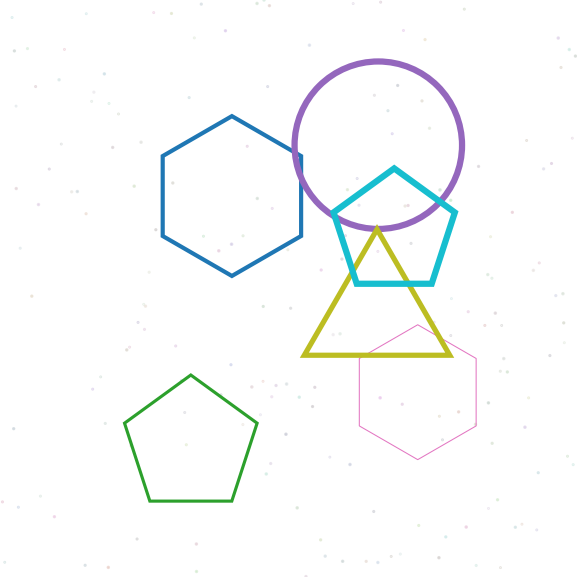[{"shape": "hexagon", "thickness": 2, "radius": 0.69, "center": [0.402, 0.66]}, {"shape": "pentagon", "thickness": 1.5, "radius": 0.6, "center": [0.33, 0.229]}, {"shape": "circle", "thickness": 3, "radius": 0.73, "center": [0.655, 0.748]}, {"shape": "hexagon", "thickness": 0.5, "radius": 0.58, "center": [0.723, 0.32]}, {"shape": "triangle", "thickness": 2.5, "radius": 0.73, "center": [0.653, 0.457]}, {"shape": "pentagon", "thickness": 3, "radius": 0.55, "center": [0.683, 0.597]}]